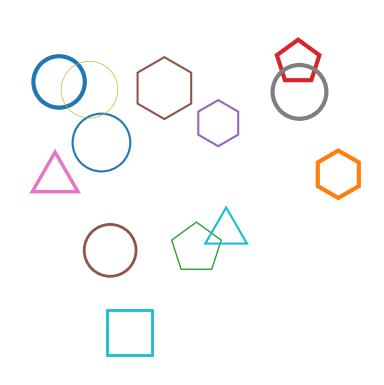[{"shape": "circle", "thickness": 3, "radius": 0.33, "center": [0.154, 0.787]}, {"shape": "circle", "thickness": 1.5, "radius": 0.37, "center": [0.264, 0.63]}, {"shape": "hexagon", "thickness": 3, "radius": 0.31, "center": [0.879, 0.547]}, {"shape": "pentagon", "thickness": 1, "radius": 0.34, "center": [0.51, 0.355]}, {"shape": "pentagon", "thickness": 3, "radius": 0.29, "center": [0.774, 0.839]}, {"shape": "hexagon", "thickness": 1.5, "radius": 0.3, "center": [0.567, 0.68]}, {"shape": "hexagon", "thickness": 1.5, "radius": 0.4, "center": [0.427, 0.771]}, {"shape": "circle", "thickness": 2, "radius": 0.34, "center": [0.286, 0.35]}, {"shape": "triangle", "thickness": 2.5, "radius": 0.34, "center": [0.143, 0.536]}, {"shape": "circle", "thickness": 3, "radius": 0.35, "center": [0.778, 0.761]}, {"shape": "circle", "thickness": 0.5, "radius": 0.37, "center": [0.232, 0.767]}, {"shape": "triangle", "thickness": 1.5, "radius": 0.31, "center": [0.587, 0.399]}, {"shape": "square", "thickness": 2, "radius": 0.29, "center": [0.336, 0.136]}]